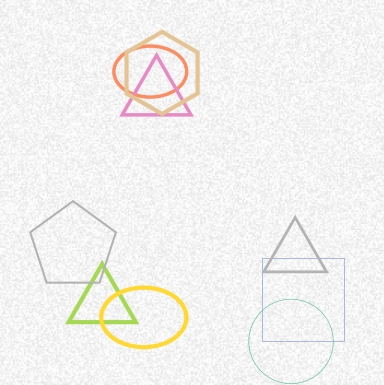[{"shape": "circle", "thickness": 0.5, "radius": 0.55, "center": [0.756, 0.113]}, {"shape": "oval", "thickness": 2.5, "radius": 0.47, "center": [0.39, 0.814]}, {"shape": "square", "thickness": 0.5, "radius": 0.54, "center": [0.787, 0.223]}, {"shape": "triangle", "thickness": 2.5, "radius": 0.52, "center": [0.407, 0.753]}, {"shape": "triangle", "thickness": 3, "radius": 0.5, "center": [0.265, 0.214]}, {"shape": "oval", "thickness": 3, "radius": 0.55, "center": [0.374, 0.176]}, {"shape": "hexagon", "thickness": 3, "radius": 0.53, "center": [0.421, 0.811]}, {"shape": "pentagon", "thickness": 1.5, "radius": 0.59, "center": [0.19, 0.36]}, {"shape": "triangle", "thickness": 2, "radius": 0.47, "center": [0.767, 0.341]}]